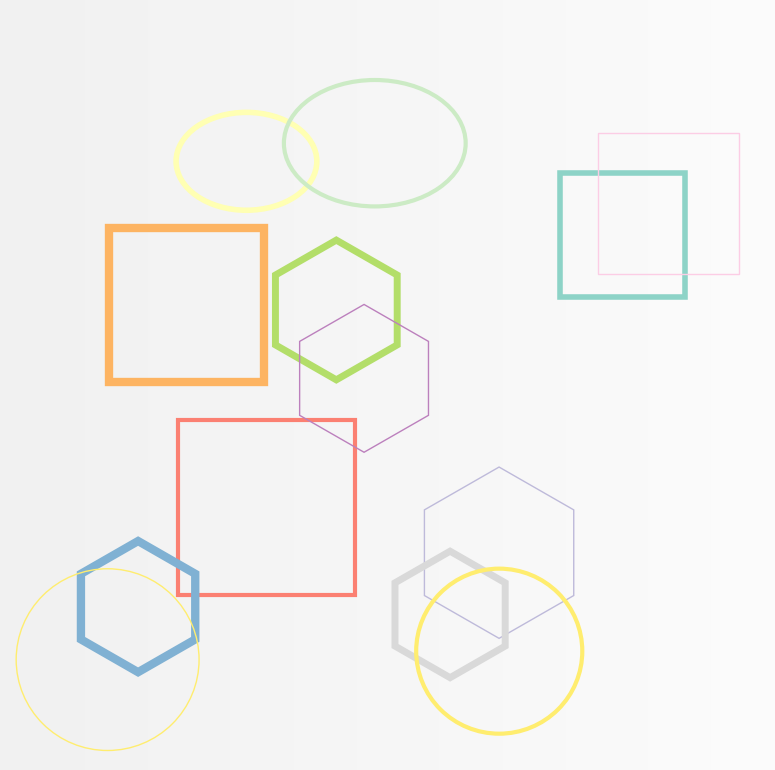[{"shape": "square", "thickness": 2, "radius": 0.4, "center": [0.804, 0.695]}, {"shape": "oval", "thickness": 2, "radius": 0.45, "center": [0.318, 0.791]}, {"shape": "hexagon", "thickness": 0.5, "radius": 0.56, "center": [0.644, 0.282]}, {"shape": "square", "thickness": 1.5, "radius": 0.57, "center": [0.344, 0.341]}, {"shape": "hexagon", "thickness": 3, "radius": 0.43, "center": [0.178, 0.212]}, {"shape": "square", "thickness": 3, "radius": 0.5, "center": [0.241, 0.603]}, {"shape": "hexagon", "thickness": 2.5, "radius": 0.45, "center": [0.434, 0.597]}, {"shape": "square", "thickness": 0.5, "radius": 0.46, "center": [0.863, 0.736]}, {"shape": "hexagon", "thickness": 2.5, "radius": 0.41, "center": [0.581, 0.202]}, {"shape": "hexagon", "thickness": 0.5, "radius": 0.48, "center": [0.47, 0.509]}, {"shape": "oval", "thickness": 1.5, "radius": 0.59, "center": [0.484, 0.814]}, {"shape": "circle", "thickness": 1.5, "radius": 0.54, "center": [0.644, 0.154]}, {"shape": "circle", "thickness": 0.5, "radius": 0.59, "center": [0.139, 0.143]}]